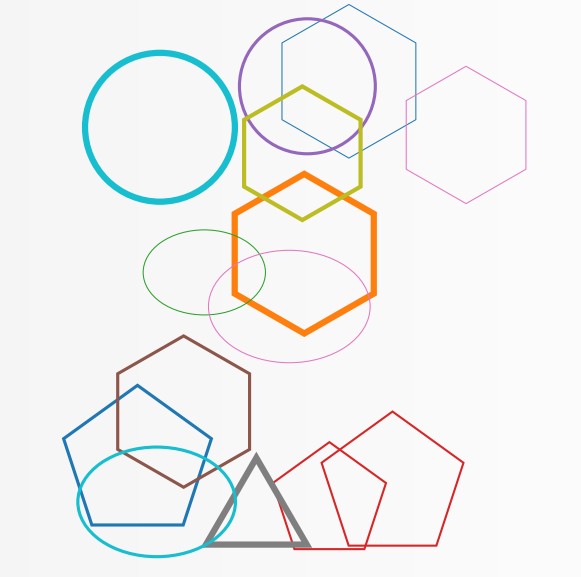[{"shape": "hexagon", "thickness": 0.5, "radius": 0.66, "center": [0.6, 0.858]}, {"shape": "pentagon", "thickness": 1.5, "radius": 0.67, "center": [0.237, 0.198]}, {"shape": "hexagon", "thickness": 3, "radius": 0.69, "center": [0.523, 0.56]}, {"shape": "oval", "thickness": 0.5, "radius": 0.53, "center": [0.352, 0.527]}, {"shape": "pentagon", "thickness": 1, "radius": 0.64, "center": [0.675, 0.158]}, {"shape": "pentagon", "thickness": 1, "radius": 0.51, "center": [0.567, 0.131]}, {"shape": "circle", "thickness": 1.5, "radius": 0.58, "center": [0.529, 0.85]}, {"shape": "hexagon", "thickness": 1.5, "radius": 0.65, "center": [0.316, 0.286]}, {"shape": "oval", "thickness": 0.5, "radius": 0.7, "center": [0.498, 0.468]}, {"shape": "hexagon", "thickness": 0.5, "radius": 0.59, "center": [0.802, 0.765]}, {"shape": "triangle", "thickness": 3, "radius": 0.5, "center": [0.441, 0.106]}, {"shape": "hexagon", "thickness": 2, "radius": 0.58, "center": [0.52, 0.734]}, {"shape": "circle", "thickness": 3, "radius": 0.64, "center": [0.275, 0.779]}, {"shape": "oval", "thickness": 1.5, "radius": 0.68, "center": [0.27, 0.13]}]